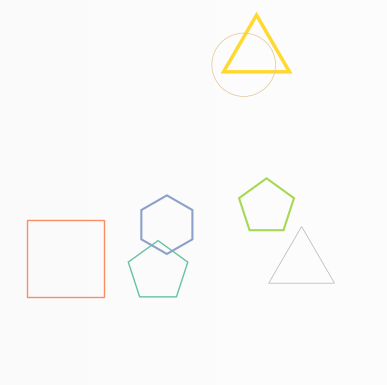[{"shape": "pentagon", "thickness": 1, "radius": 0.4, "center": [0.408, 0.294]}, {"shape": "square", "thickness": 1, "radius": 0.5, "center": [0.169, 0.329]}, {"shape": "hexagon", "thickness": 1.5, "radius": 0.38, "center": [0.431, 0.416]}, {"shape": "pentagon", "thickness": 1.5, "radius": 0.37, "center": [0.688, 0.462]}, {"shape": "triangle", "thickness": 2.5, "radius": 0.49, "center": [0.662, 0.863]}, {"shape": "circle", "thickness": 0.5, "radius": 0.41, "center": [0.629, 0.832]}, {"shape": "triangle", "thickness": 0.5, "radius": 0.49, "center": [0.778, 0.313]}]